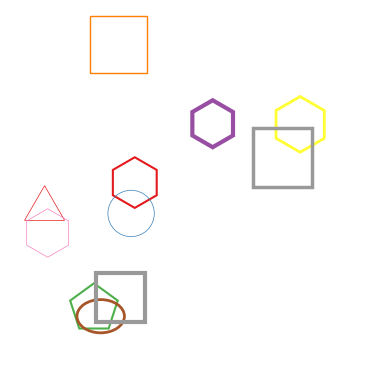[{"shape": "triangle", "thickness": 0.5, "radius": 0.3, "center": [0.116, 0.458]}, {"shape": "hexagon", "thickness": 1.5, "radius": 0.33, "center": [0.35, 0.526]}, {"shape": "circle", "thickness": 0.5, "radius": 0.3, "center": [0.341, 0.446]}, {"shape": "pentagon", "thickness": 1.5, "radius": 0.32, "center": [0.244, 0.199]}, {"shape": "hexagon", "thickness": 3, "radius": 0.3, "center": [0.552, 0.679]}, {"shape": "square", "thickness": 1, "radius": 0.37, "center": [0.307, 0.885]}, {"shape": "hexagon", "thickness": 2, "radius": 0.36, "center": [0.78, 0.677]}, {"shape": "oval", "thickness": 2, "radius": 0.31, "center": [0.262, 0.179]}, {"shape": "hexagon", "thickness": 0.5, "radius": 0.31, "center": [0.124, 0.395]}, {"shape": "square", "thickness": 3, "radius": 0.31, "center": [0.313, 0.227]}, {"shape": "square", "thickness": 2.5, "radius": 0.38, "center": [0.733, 0.591]}]